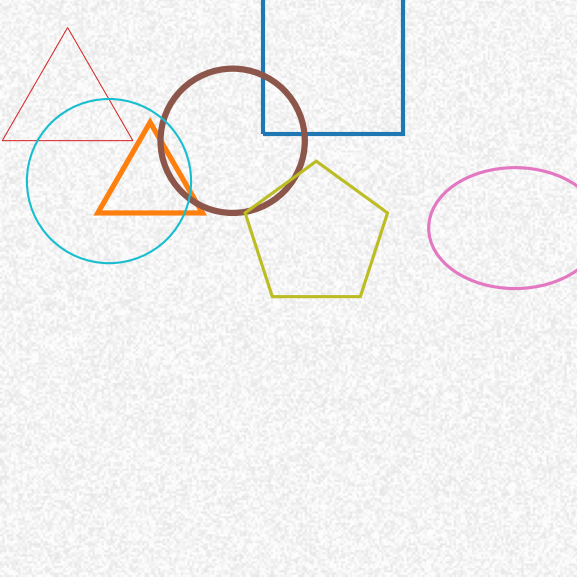[{"shape": "square", "thickness": 2, "radius": 0.61, "center": [0.577, 0.889]}, {"shape": "triangle", "thickness": 2.5, "radius": 0.52, "center": [0.26, 0.683]}, {"shape": "triangle", "thickness": 0.5, "radius": 0.65, "center": [0.117, 0.821]}, {"shape": "circle", "thickness": 3, "radius": 0.62, "center": [0.403, 0.755]}, {"shape": "oval", "thickness": 1.5, "radius": 0.75, "center": [0.892, 0.604]}, {"shape": "pentagon", "thickness": 1.5, "radius": 0.65, "center": [0.548, 0.59]}, {"shape": "circle", "thickness": 1, "radius": 0.71, "center": [0.189, 0.686]}]